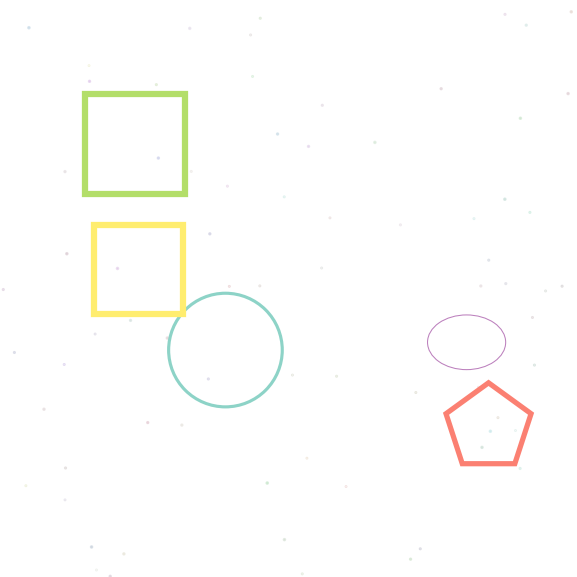[{"shape": "circle", "thickness": 1.5, "radius": 0.49, "center": [0.39, 0.393]}, {"shape": "pentagon", "thickness": 2.5, "radius": 0.39, "center": [0.846, 0.259]}, {"shape": "square", "thickness": 3, "radius": 0.43, "center": [0.233, 0.75]}, {"shape": "oval", "thickness": 0.5, "radius": 0.34, "center": [0.808, 0.406]}, {"shape": "square", "thickness": 3, "radius": 0.39, "center": [0.24, 0.532]}]